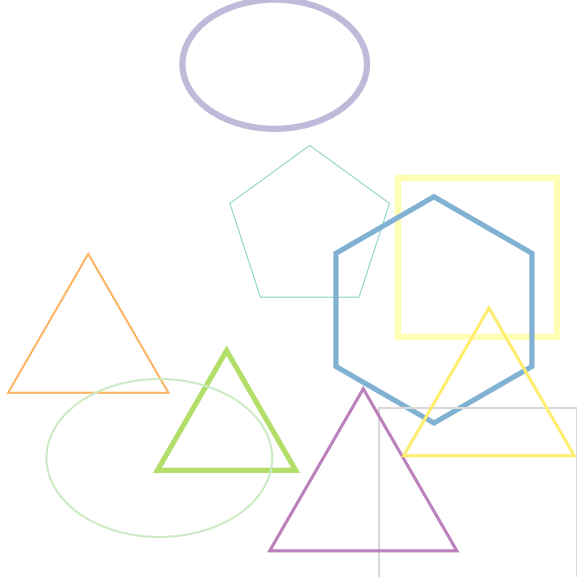[{"shape": "pentagon", "thickness": 0.5, "radius": 0.73, "center": [0.536, 0.602]}, {"shape": "square", "thickness": 3, "radius": 0.69, "center": [0.827, 0.553]}, {"shape": "oval", "thickness": 3, "radius": 0.8, "center": [0.476, 0.888]}, {"shape": "hexagon", "thickness": 2.5, "radius": 0.98, "center": [0.751, 0.463]}, {"shape": "triangle", "thickness": 1, "radius": 0.8, "center": [0.153, 0.399]}, {"shape": "triangle", "thickness": 2.5, "radius": 0.69, "center": [0.392, 0.254]}, {"shape": "square", "thickness": 1, "radius": 0.85, "center": [0.828, 0.123]}, {"shape": "triangle", "thickness": 1.5, "radius": 0.94, "center": [0.629, 0.139]}, {"shape": "oval", "thickness": 1, "radius": 0.98, "center": [0.276, 0.206]}, {"shape": "triangle", "thickness": 1.5, "radius": 0.85, "center": [0.847, 0.295]}]